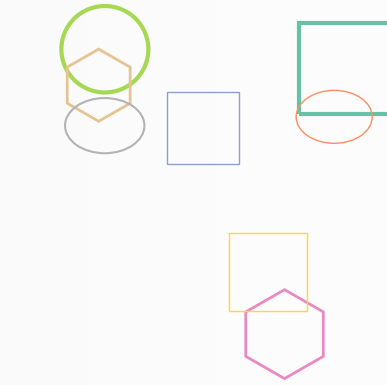[{"shape": "square", "thickness": 3, "radius": 0.59, "center": [0.89, 0.822]}, {"shape": "oval", "thickness": 1, "radius": 0.49, "center": [0.862, 0.697]}, {"shape": "square", "thickness": 1, "radius": 0.47, "center": [0.524, 0.667]}, {"shape": "hexagon", "thickness": 2, "radius": 0.58, "center": [0.734, 0.132]}, {"shape": "circle", "thickness": 3, "radius": 0.56, "center": [0.271, 0.872]}, {"shape": "square", "thickness": 1, "radius": 0.5, "center": [0.692, 0.294]}, {"shape": "hexagon", "thickness": 2, "radius": 0.47, "center": [0.255, 0.779]}, {"shape": "oval", "thickness": 1.5, "radius": 0.51, "center": [0.27, 0.674]}]